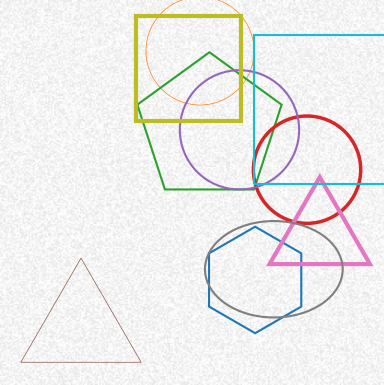[{"shape": "hexagon", "thickness": 1.5, "radius": 0.69, "center": [0.663, 0.273]}, {"shape": "circle", "thickness": 0.5, "radius": 0.7, "center": [0.52, 0.868]}, {"shape": "pentagon", "thickness": 1.5, "radius": 0.98, "center": [0.544, 0.667]}, {"shape": "circle", "thickness": 2.5, "radius": 0.7, "center": [0.797, 0.559]}, {"shape": "circle", "thickness": 1.5, "radius": 0.77, "center": [0.622, 0.663]}, {"shape": "triangle", "thickness": 0.5, "radius": 0.9, "center": [0.21, 0.149]}, {"shape": "triangle", "thickness": 3, "radius": 0.75, "center": [0.831, 0.389]}, {"shape": "oval", "thickness": 1.5, "radius": 0.89, "center": [0.711, 0.301]}, {"shape": "square", "thickness": 3, "radius": 0.68, "center": [0.49, 0.823]}, {"shape": "square", "thickness": 1.5, "radius": 0.97, "center": [0.854, 0.716]}]